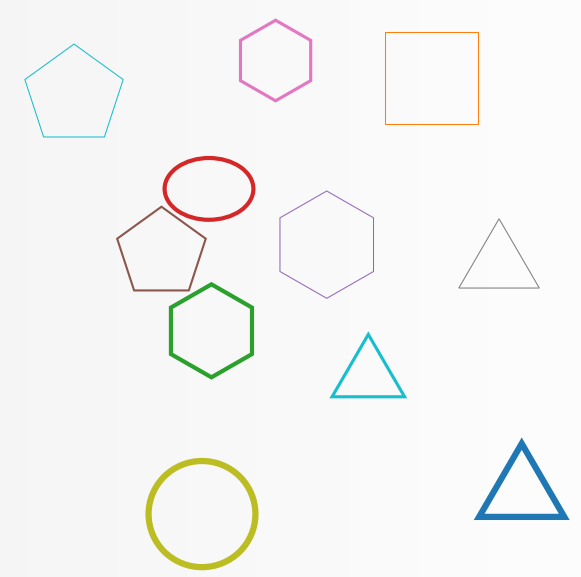[{"shape": "triangle", "thickness": 3, "radius": 0.42, "center": [0.898, 0.146]}, {"shape": "square", "thickness": 0.5, "radius": 0.4, "center": [0.742, 0.864]}, {"shape": "hexagon", "thickness": 2, "radius": 0.4, "center": [0.364, 0.426]}, {"shape": "oval", "thickness": 2, "radius": 0.38, "center": [0.36, 0.672]}, {"shape": "hexagon", "thickness": 0.5, "radius": 0.46, "center": [0.562, 0.575]}, {"shape": "pentagon", "thickness": 1, "radius": 0.4, "center": [0.278, 0.561]}, {"shape": "hexagon", "thickness": 1.5, "radius": 0.35, "center": [0.474, 0.894]}, {"shape": "triangle", "thickness": 0.5, "radius": 0.4, "center": [0.859, 0.54]}, {"shape": "circle", "thickness": 3, "radius": 0.46, "center": [0.348, 0.109]}, {"shape": "triangle", "thickness": 1.5, "radius": 0.36, "center": [0.634, 0.348]}, {"shape": "pentagon", "thickness": 0.5, "radius": 0.44, "center": [0.127, 0.834]}]